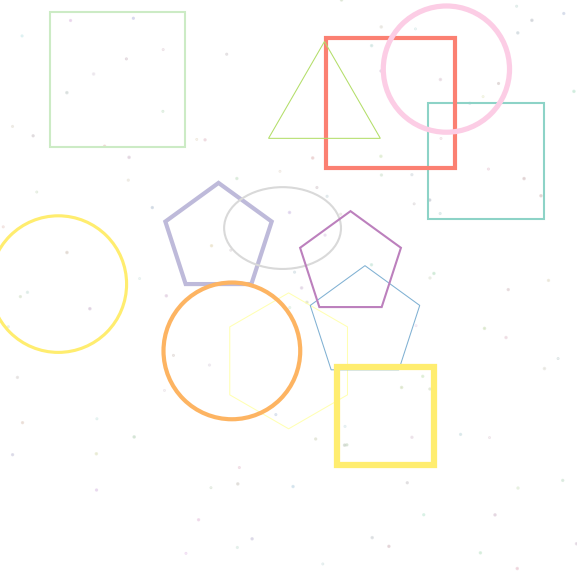[{"shape": "square", "thickness": 1, "radius": 0.5, "center": [0.842, 0.72]}, {"shape": "hexagon", "thickness": 0.5, "radius": 0.59, "center": [0.5, 0.374]}, {"shape": "pentagon", "thickness": 2, "radius": 0.48, "center": [0.378, 0.586]}, {"shape": "square", "thickness": 2, "radius": 0.56, "center": [0.676, 0.82]}, {"shape": "pentagon", "thickness": 0.5, "radius": 0.5, "center": [0.632, 0.439]}, {"shape": "circle", "thickness": 2, "radius": 0.59, "center": [0.402, 0.392]}, {"shape": "triangle", "thickness": 0.5, "radius": 0.56, "center": [0.562, 0.815]}, {"shape": "circle", "thickness": 2.5, "radius": 0.55, "center": [0.773, 0.879]}, {"shape": "oval", "thickness": 1, "radius": 0.51, "center": [0.489, 0.604]}, {"shape": "pentagon", "thickness": 1, "radius": 0.46, "center": [0.607, 0.542]}, {"shape": "square", "thickness": 1, "radius": 0.58, "center": [0.204, 0.861]}, {"shape": "circle", "thickness": 1.5, "radius": 0.59, "center": [0.101, 0.507]}, {"shape": "square", "thickness": 3, "radius": 0.42, "center": [0.668, 0.279]}]